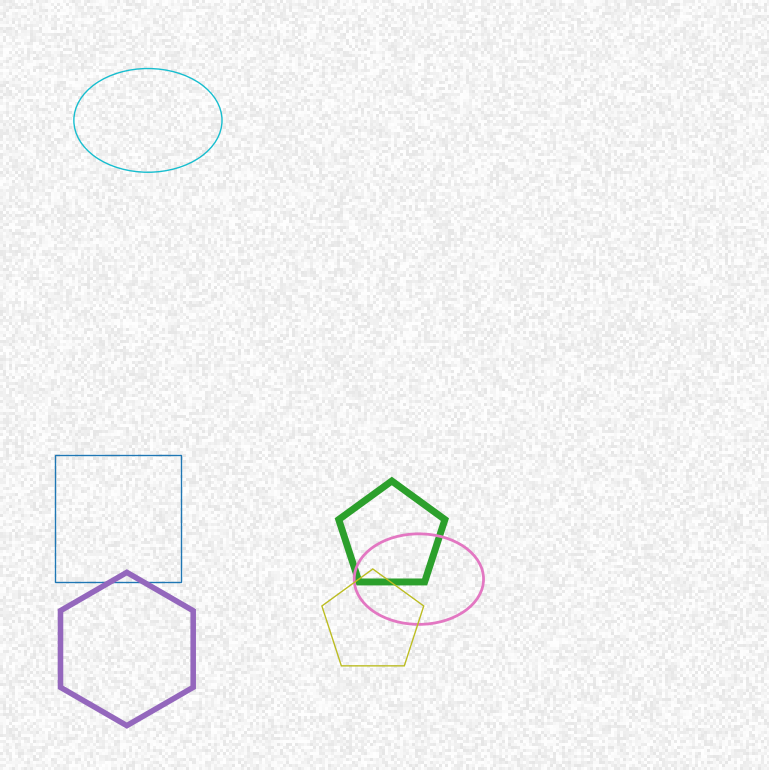[{"shape": "square", "thickness": 0.5, "radius": 0.41, "center": [0.153, 0.326]}, {"shape": "pentagon", "thickness": 2.5, "radius": 0.36, "center": [0.509, 0.303]}, {"shape": "hexagon", "thickness": 2, "radius": 0.5, "center": [0.165, 0.157]}, {"shape": "oval", "thickness": 1, "radius": 0.42, "center": [0.544, 0.248]}, {"shape": "pentagon", "thickness": 0.5, "radius": 0.35, "center": [0.484, 0.192]}, {"shape": "oval", "thickness": 0.5, "radius": 0.48, "center": [0.192, 0.844]}]